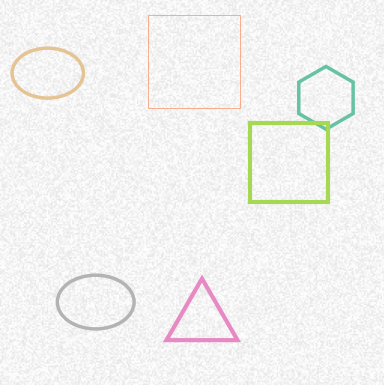[{"shape": "hexagon", "thickness": 2.5, "radius": 0.41, "center": [0.847, 0.746]}, {"shape": "square", "thickness": 0.5, "radius": 0.6, "center": [0.505, 0.841]}, {"shape": "triangle", "thickness": 3, "radius": 0.53, "center": [0.525, 0.17]}, {"shape": "square", "thickness": 3, "radius": 0.51, "center": [0.751, 0.577]}, {"shape": "oval", "thickness": 2.5, "radius": 0.46, "center": [0.124, 0.81]}, {"shape": "oval", "thickness": 2.5, "radius": 0.5, "center": [0.249, 0.215]}]